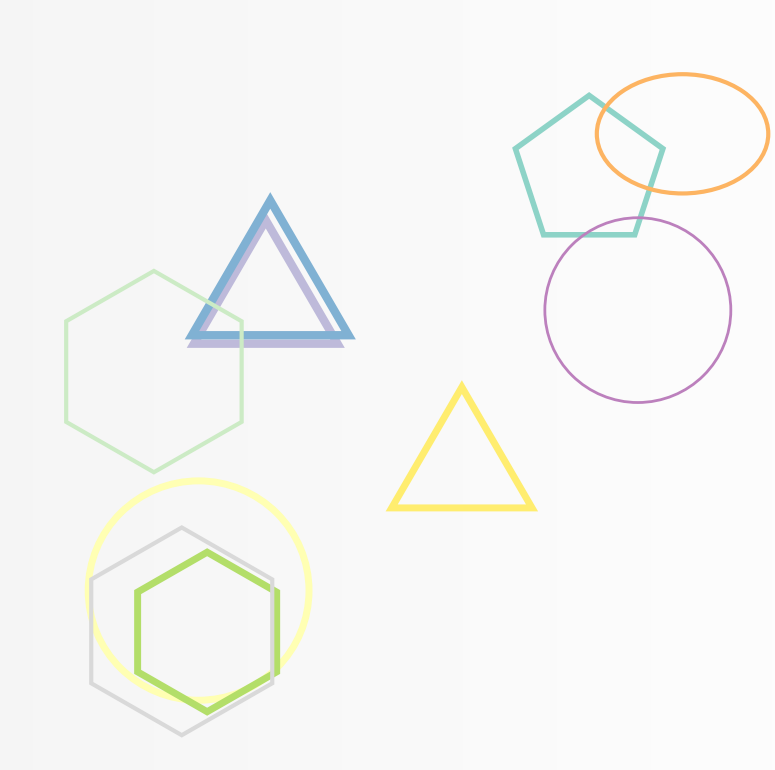[{"shape": "pentagon", "thickness": 2, "radius": 0.5, "center": [0.76, 0.776]}, {"shape": "circle", "thickness": 2.5, "radius": 0.71, "center": [0.256, 0.233]}, {"shape": "triangle", "thickness": 3, "radius": 0.53, "center": [0.343, 0.607]}, {"shape": "triangle", "thickness": 3, "radius": 0.58, "center": [0.349, 0.623]}, {"shape": "oval", "thickness": 1.5, "radius": 0.55, "center": [0.881, 0.826]}, {"shape": "hexagon", "thickness": 2.5, "radius": 0.52, "center": [0.267, 0.179]}, {"shape": "hexagon", "thickness": 1.5, "radius": 0.67, "center": [0.235, 0.18]}, {"shape": "circle", "thickness": 1, "radius": 0.6, "center": [0.823, 0.597]}, {"shape": "hexagon", "thickness": 1.5, "radius": 0.65, "center": [0.199, 0.517]}, {"shape": "triangle", "thickness": 2.5, "radius": 0.52, "center": [0.596, 0.393]}]